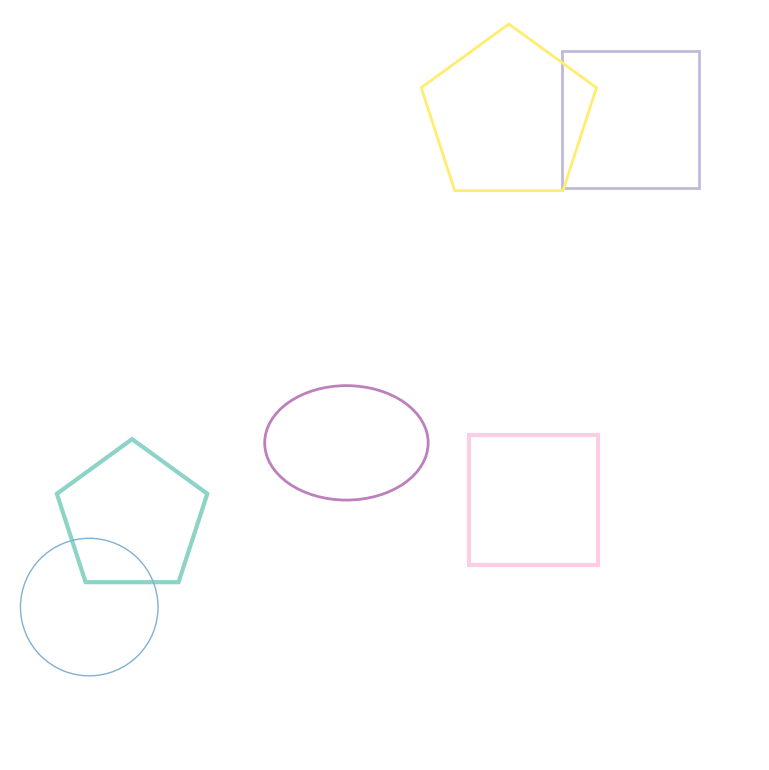[{"shape": "pentagon", "thickness": 1.5, "radius": 0.51, "center": [0.172, 0.327]}, {"shape": "square", "thickness": 1, "radius": 0.45, "center": [0.819, 0.845]}, {"shape": "circle", "thickness": 0.5, "radius": 0.45, "center": [0.116, 0.212]}, {"shape": "square", "thickness": 1.5, "radius": 0.42, "center": [0.693, 0.351]}, {"shape": "oval", "thickness": 1, "radius": 0.53, "center": [0.45, 0.425]}, {"shape": "pentagon", "thickness": 1, "radius": 0.6, "center": [0.661, 0.849]}]